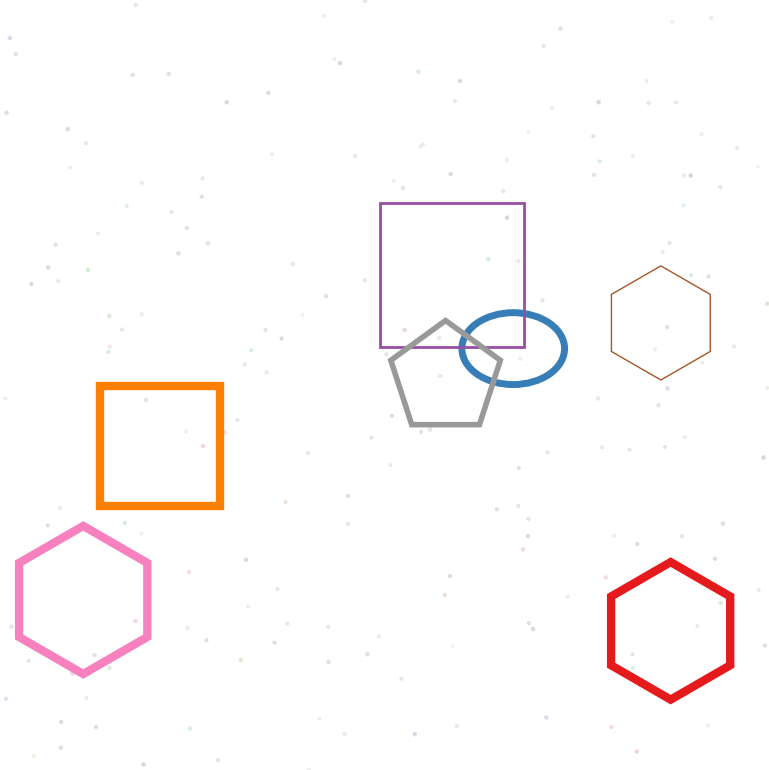[{"shape": "hexagon", "thickness": 3, "radius": 0.45, "center": [0.871, 0.181]}, {"shape": "oval", "thickness": 2.5, "radius": 0.33, "center": [0.667, 0.547]}, {"shape": "square", "thickness": 1, "radius": 0.47, "center": [0.587, 0.642]}, {"shape": "square", "thickness": 3, "radius": 0.39, "center": [0.208, 0.42]}, {"shape": "hexagon", "thickness": 0.5, "radius": 0.37, "center": [0.858, 0.581]}, {"shape": "hexagon", "thickness": 3, "radius": 0.48, "center": [0.108, 0.221]}, {"shape": "pentagon", "thickness": 2, "radius": 0.37, "center": [0.579, 0.509]}]